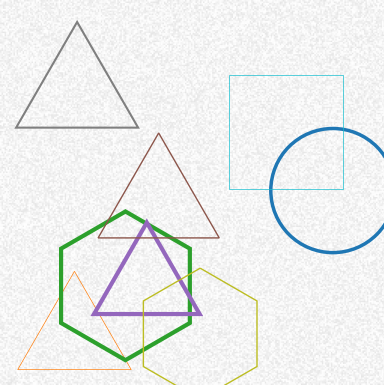[{"shape": "circle", "thickness": 2.5, "radius": 0.81, "center": [0.865, 0.505]}, {"shape": "triangle", "thickness": 0.5, "radius": 0.85, "center": [0.193, 0.125]}, {"shape": "hexagon", "thickness": 3, "radius": 0.97, "center": [0.326, 0.258]}, {"shape": "triangle", "thickness": 3, "radius": 0.79, "center": [0.381, 0.264]}, {"shape": "triangle", "thickness": 1, "radius": 0.91, "center": [0.412, 0.473]}, {"shape": "triangle", "thickness": 1.5, "radius": 0.91, "center": [0.2, 0.76]}, {"shape": "hexagon", "thickness": 1, "radius": 0.85, "center": [0.52, 0.133]}, {"shape": "square", "thickness": 0.5, "radius": 0.74, "center": [0.744, 0.658]}]